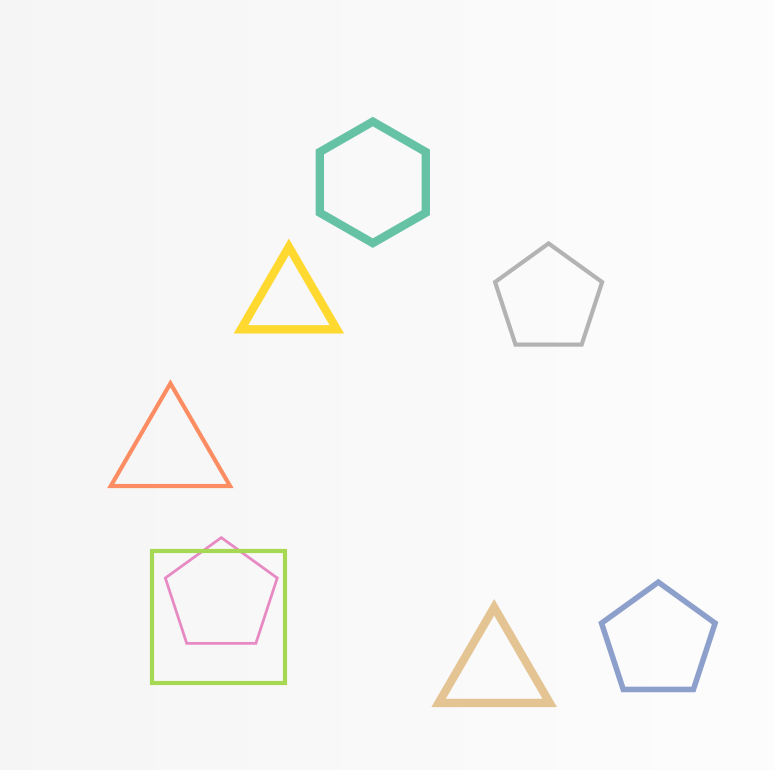[{"shape": "hexagon", "thickness": 3, "radius": 0.39, "center": [0.481, 0.763]}, {"shape": "triangle", "thickness": 1.5, "radius": 0.44, "center": [0.22, 0.413]}, {"shape": "pentagon", "thickness": 2, "radius": 0.39, "center": [0.849, 0.167]}, {"shape": "pentagon", "thickness": 1, "radius": 0.38, "center": [0.286, 0.226]}, {"shape": "square", "thickness": 1.5, "radius": 0.43, "center": [0.282, 0.199]}, {"shape": "triangle", "thickness": 3, "radius": 0.36, "center": [0.373, 0.608]}, {"shape": "triangle", "thickness": 3, "radius": 0.41, "center": [0.638, 0.129]}, {"shape": "pentagon", "thickness": 1.5, "radius": 0.36, "center": [0.708, 0.611]}]